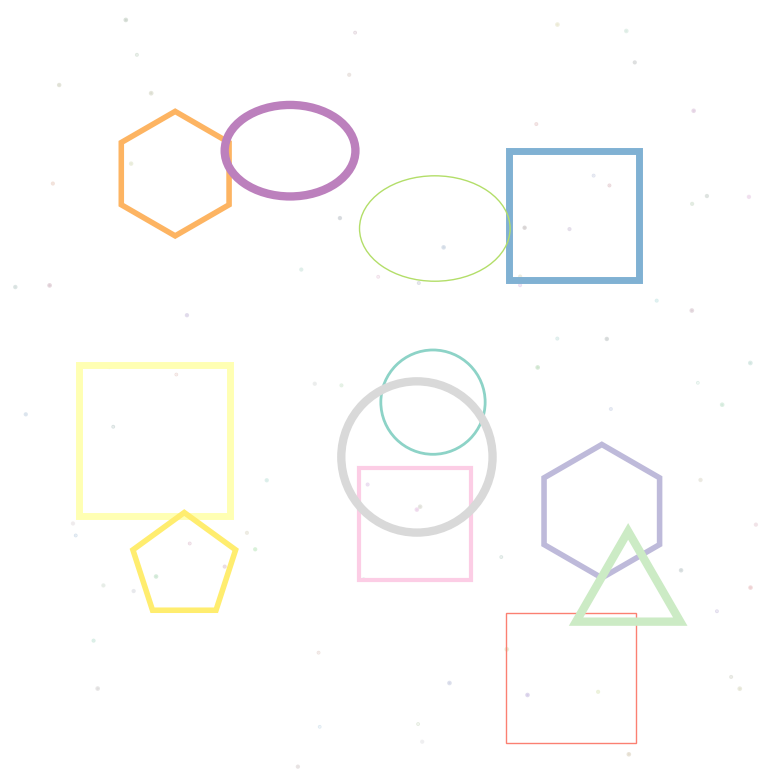[{"shape": "circle", "thickness": 1, "radius": 0.34, "center": [0.562, 0.478]}, {"shape": "square", "thickness": 2.5, "radius": 0.49, "center": [0.2, 0.428]}, {"shape": "hexagon", "thickness": 2, "radius": 0.43, "center": [0.782, 0.336]}, {"shape": "square", "thickness": 0.5, "radius": 0.42, "center": [0.741, 0.12]}, {"shape": "square", "thickness": 2.5, "radius": 0.42, "center": [0.745, 0.72]}, {"shape": "hexagon", "thickness": 2, "radius": 0.4, "center": [0.228, 0.774]}, {"shape": "oval", "thickness": 0.5, "radius": 0.49, "center": [0.565, 0.703]}, {"shape": "square", "thickness": 1.5, "radius": 0.36, "center": [0.539, 0.319]}, {"shape": "circle", "thickness": 3, "radius": 0.49, "center": [0.541, 0.407]}, {"shape": "oval", "thickness": 3, "radius": 0.42, "center": [0.377, 0.804]}, {"shape": "triangle", "thickness": 3, "radius": 0.39, "center": [0.816, 0.232]}, {"shape": "pentagon", "thickness": 2, "radius": 0.35, "center": [0.239, 0.264]}]